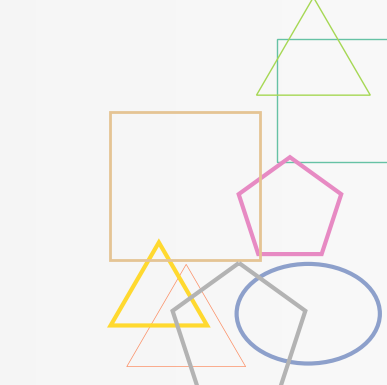[{"shape": "square", "thickness": 1, "radius": 0.8, "center": [0.875, 0.739]}, {"shape": "triangle", "thickness": 0.5, "radius": 0.89, "center": [0.481, 0.136]}, {"shape": "oval", "thickness": 3, "radius": 0.92, "center": [0.795, 0.185]}, {"shape": "pentagon", "thickness": 3, "radius": 0.7, "center": [0.748, 0.453]}, {"shape": "triangle", "thickness": 1, "radius": 0.85, "center": [0.809, 0.838]}, {"shape": "triangle", "thickness": 3, "radius": 0.72, "center": [0.41, 0.227]}, {"shape": "square", "thickness": 2, "radius": 0.96, "center": [0.477, 0.518]}, {"shape": "pentagon", "thickness": 3, "radius": 0.9, "center": [0.617, 0.137]}]